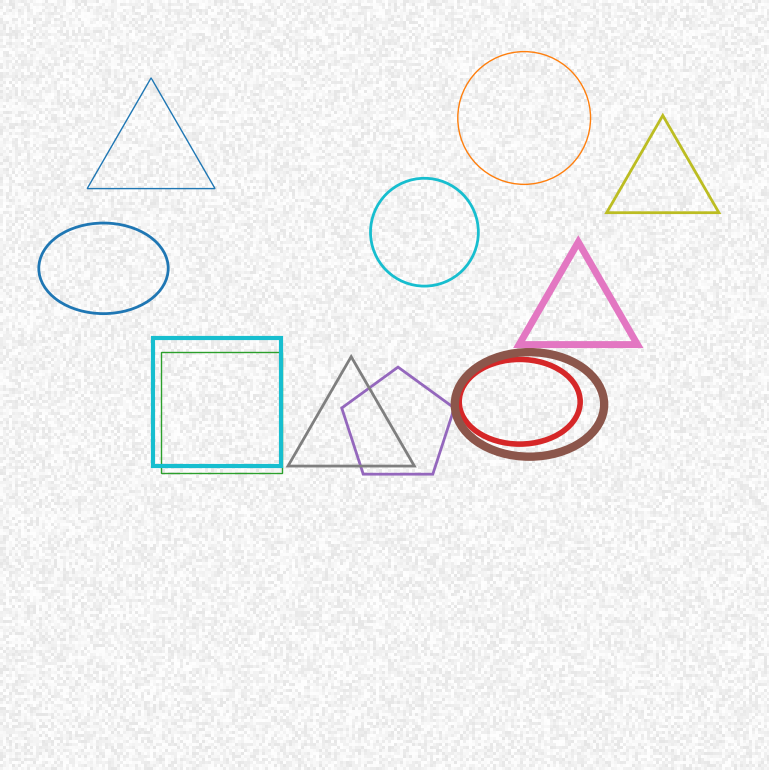[{"shape": "triangle", "thickness": 0.5, "radius": 0.48, "center": [0.196, 0.803]}, {"shape": "oval", "thickness": 1, "radius": 0.42, "center": [0.134, 0.652]}, {"shape": "circle", "thickness": 0.5, "radius": 0.43, "center": [0.681, 0.847]}, {"shape": "square", "thickness": 0.5, "radius": 0.39, "center": [0.288, 0.465]}, {"shape": "oval", "thickness": 2, "radius": 0.39, "center": [0.675, 0.478]}, {"shape": "pentagon", "thickness": 1, "radius": 0.38, "center": [0.517, 0.446]}, {"shape": "oval", "thickness": 3, "radius": 0.48, "center": [0.688, 0.475]}, {"shape": "triangle", "thickness": 2.5, "radius": 0.44, "center": [0.751, 0.597]}, {"shape": "triangle", "thickness": 1, "radius": 0.47, "center": [0.456, 0.442]}, {"shape": "triangle", "thickness": 1, "radius": 0.42, "center": [0.861, 0.766]}, {"shape": "square", "thickness": 1.5, "radius": 0.41, "center": [0.282, 0.478]}, {"shape": "circle", "thickness": 1, "radius": 0.35, "center": [0.551, 0.698]}]